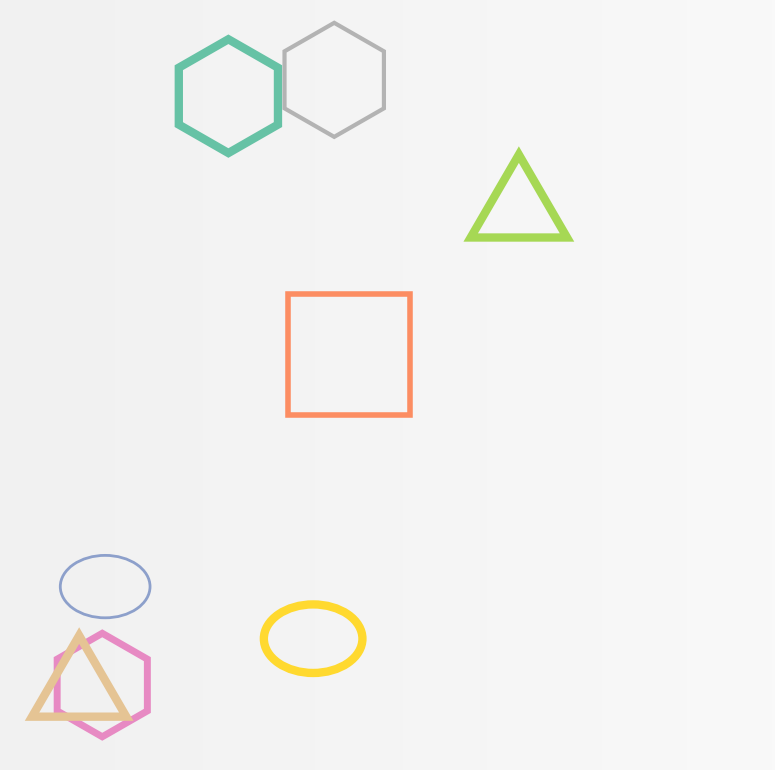[{"shape": "hexagon", "thickness": 3, "radius": 0.37, "center": [0.295, 0.875]}, {"shape": "square", "thickness": 2, "radius": 0.39, "center": [0.45, 0.54]}, {"shape": "oval", "thickness": 1, "radius": 0.29, "center": [0.136, 0.238]}, {"shape": "hexagon", "thickness": 2.5, "radius": 0.34, "center": [0.132, 0.11]}, {"shape": "triangle", "thickness": 3, "radius": 0.36, "center": [0.669, 0.727]}, {"shape": "oval", "thickness": 3, "radius": 0.32, "center": [0.404, 0.171]}, {"shape": "triangle", "thickness": 3, "radius": 0.35, "center": [0.102, 0.104]}, {"shape": "hexagon", "thickness": 1.5, "radius": 0.37, "center": [0.431, 0.896]}]